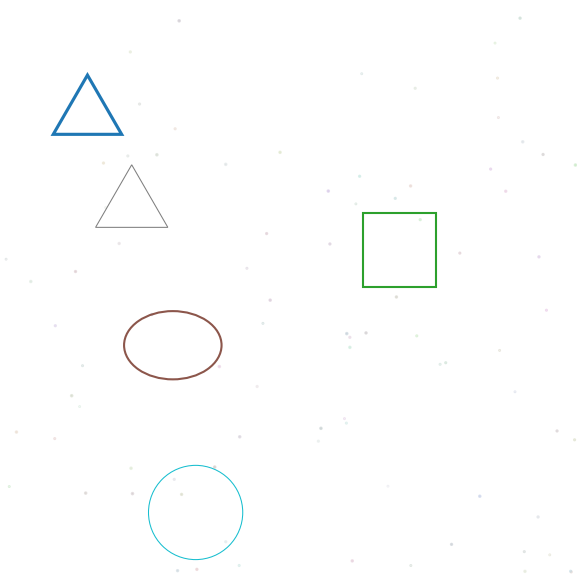[{"shape": "triangle", "thickness": 1.5, "radius": 0.34, "center": [0.151, 0.801]}, {"shape": "square", "thickness": 1, "radius": 0.32, "center": [0.692, 0.566]}, {"shape": "oval", "thickness": 1, "radius": 0.42, "center": [0.299, 0.401]}, {"shape": "triangle", "thickness": 0.5, "radius": 0.36, "center": [0.228, 0.642]}, {"shape": "circle", "thickness": 0.5, "radius": 0.41, "center": [0.339, 0.112]}]